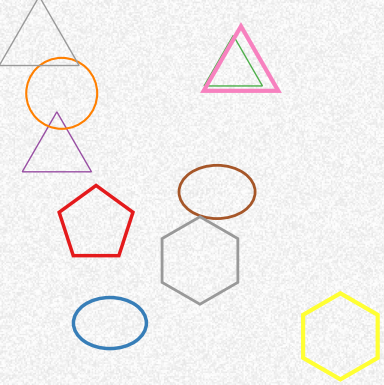[{"shape": "pentagon", "thickness": 2.5, "radius": 0.5, "center": [0.25, 0.417]}, {"shape": "oval", "thickness": 2.5, "radius": 0.47, "center": [0.286, 0.161]}, {"shape": "triangle", "thickness": 1, "radius": 0.44, "center": [0.606, 0.82]}, {"shape": "triangle", "thickness": 1, "radius": 0.52, "center": [0.148, 0.606]}, {"shape": "circle", "thickness": 1.5, "radius": 0.46, "center": [0.16, 0.758]}, {"shape": "hexagon", "thickness": 3, "radius": 0.56, "center": [0.884, 0.126]}, {"shape": "oval", "thickness": 2, "radius": 0.49, "center": [0.564, 0.501]}, {"shape": "triangle", "thickness": 3, "radius": 0.56, "center": [0.626, 0.82]}, {"shape": "hexagon", "thickness": 2, "radius": 0.57, "center": [0.519, 0.323]}, {"shape": "triangle", "thickness": 1, "radius": 0.6, "center": [0.102, 0.89]}]